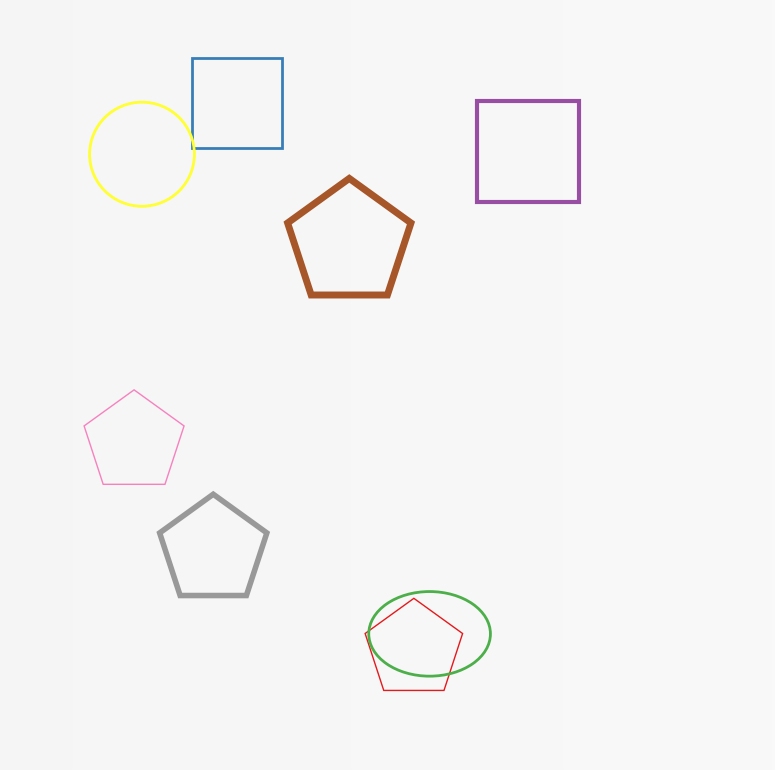[{"shape": "pentagon", "thickness": 0.5, "radius": 0.33, "center": [0.534, 0.157]}, {"shape": "square", "thickness": 1, "radius": 0.29, "center": [0.306, 0.866]}, {"shape": "oval", "thickness": 1, "radius": 0.39, "center": [0.554, 0.177]}, {"shape": "square", "thickness": 1.5, "radius": 0.33, "center": [0.681, 0.804]}, {"shape": "circle", "thickness": 1, "radius": 0.34, "center": [0.183, 0.8]}, {"shape": "pentagon", "thickness": 2.5, "radius": 0.42, "center": [0.451, 0.685]}, {"shape": "pentagon", "thickness": 0.5, "radius": 0.34, "center": [0.173, 0.426]}, {"shape": "pentagon", "thickness": 2, "radius": 0.36, "center": [0.275, 0.285]}]